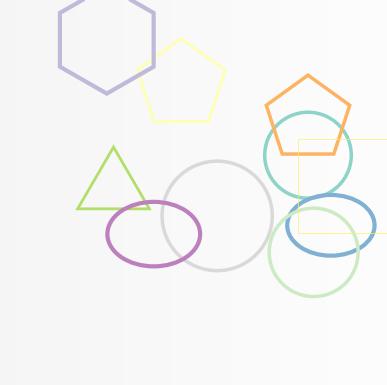[{"shape": "circle", "thickness": 2.5, "radius": 0.56, "center": [0.795, 0.597]}, {"shape": "pentagon", "thickness": 2, "radius": 0.6, "center": [0.468, 0.781]}, {"shape": "hexagon", "thickness": 3, "radius": 0.7, "center": [0.276, 0.897]}, {"shape": "oval", "thickness": 3, "radius": 0.56, "center": [0.854, 0.415]}, {"shape": "pentagon", "thickness": 2.5, "radius": 0.57, "center": [0.795, 0.692]}, {"shape": "triangle", "thickness": 2, "radius": 0.53, "center": [0.293, 0.511]}, {"shape": "circle", "thickness": 2.5, "radius": 0.71, "center": [0.56, 0.439]}, {"shape": "oval", "thickness": 3, "radius": 0.6, "center": [0.397, 0.392]}, {"shape": "circle", "thickness": 2.5, "radius": 0.57, "center": [0.809, 0.345]}, {"shape": "square", "thickness": 0.5, "radius": 0.61, "center": [0.891, 0.517]}]